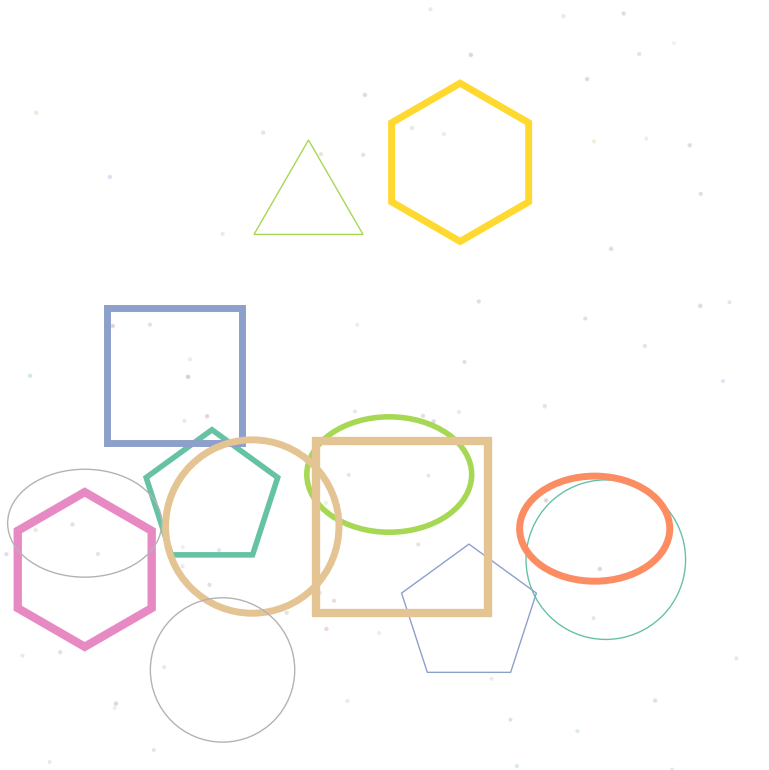[{"shape": "circle", "thickness": 0.5, "radius": 0.52, "center": [0.787, 0.273]}, {"shape": "pentagon", "thickness": 2, "radius": 0.45, "center": [0.275, 0.352]}, {"shape": "oval", "thickness": 2.5, "radius": 0.49, "center": [0.772, 0.313]}, {"shape": "pentagon", "thickness": 0.5, "radius": 0.46, "center": [0.609, 0.201]}, {"shape": "square", "thickness": 2.5, "radius": 0.44, "center": [0.226, 0.513]}, {"shape": "hexagon", "thickness": 3, "radius": 0.5, "center": [0.11, 0.26]}, {"shape": "oval", "thickness": 2, "radius": 0.54, "center": [0.506, 0.384]}, {"shape": "triangle", "thickness": 0.5, "radius": 0.41, "center": [0.401, 0.736]}, {"shape": "hexagon", "thickness": 2.5, "radius": 0.51, "center": [0.598, 0.789]}, {"shape": "circle", "thickness": 2.5, "radius": 0.56, "center": [0.328, 0.316]}, {"shape": "square", "thickness": 3, "radius": 0.56, "center": [0.522, 0.316]}, {"shape": "circle", "thickness": 0.5, "radius": 0.47, "center": [0.289, 0.13]}, {"shape": "oval", "thickness": 0.5, "radius": 0.5, "center": [0.11, 0.321]}]